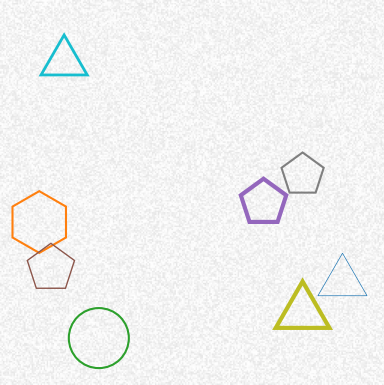[{"shape": "triangle", "thickness": 0.5, "radius": 0.37, "center": [0.89, 0.269]}, {"shape": "hexagon", "thickness": 1.5, "radius": 0.4, "center": [0.102, 0.423]}, {"shape": "circle", "thickness": 1.5, "radius": 0.39, "center": [0.257, 0.122]}, {"shape": "pentagon", "thickness": 3, "radius": 0.31, "center": [0.684, 0.474]}, {"shape": "pentagon", "thickness": 1, "radius": 0.32, "center": [0.132, 0.303]}, {"shape": "pentagon", "thickness": 1.5, "radius": 0.29, "center": [0.786, 0.546]}, {"shape": "triangle", "thickness": 3, "radius": 0.4, "center": [0.786, 0.189]}, {"shape": "triangle", "thickness": 2, "radius": 0.35, "center": [0.167, 0.84]}]